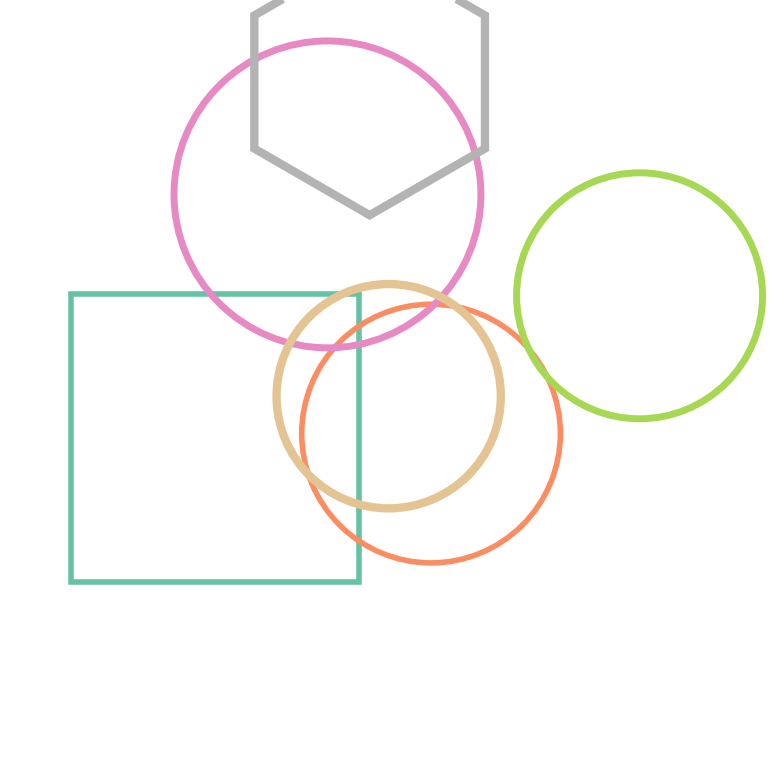[{"shape": "square", "thickness": 2, "radius": 0.94, "center": [0.28, 0.432]}, {"shape": "circle", "thickness": 2, "radius": 0.84, "center": [0.56, 0.437]}, {"shape": "circle", "thickness": 2.5, "radius": 1.0, "center": [0.425, 0.748]}, {"shape": "circle", "thickness": 2.5, "radius": 0.8, "center": [0.831, 0.616]}, {"shape": "circle", "thickness": 3, "radius": 0.73, "center": [0.505, 0.485]}, {"shape": "hexagon", "thickness": 3, "radius": 0.86, "center": [0.48, 0.894]}]